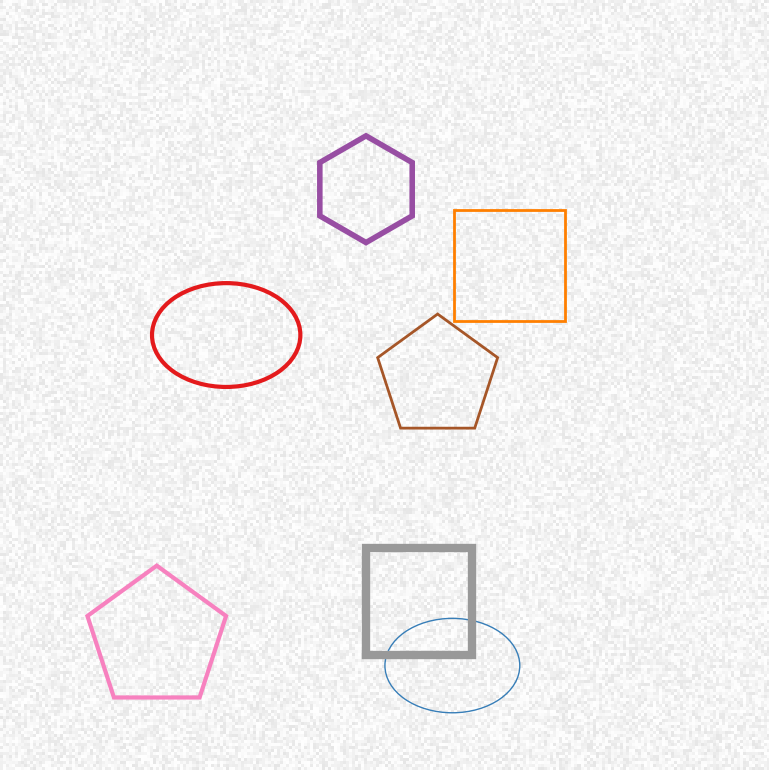[{"shape": "oval", "thickness": 1.5, "radius": 0.48, "center": [0.294, 0.565]}, {"shape": "oval", "thickness": 0.5, "radius": 0.44, "center": [0.587, 0.136]}, {"shape": "hexagon", "thickness": 2, "radius": 0.35, "center": [0.475, 0.754]}, {"shape": "square", "thickness": 1, "radius": 0.36, "center": [0.662, 0.655]}, {"shape": "pentagon", "thickness": 1, "radius": 0.41, "center": [0.568, 0.51]}, {"shape": "pentagon", "thickness": 1.5, "radius": 0.47, "center": [0.204, 0.171]}, {"shape": "square", "thickness": 3, "radius": 0.34, "center": [0.544, 0.219]}]